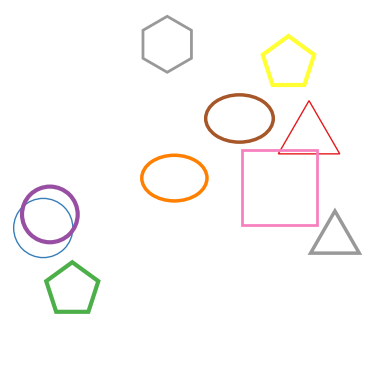[{"shape": "triangle", "thickness": 1, "radius": 0.46, "center": [0.803, 0.646]}, {"shape": "circle", "thickness": 1, "radius": 0.38, "center": [0.112, 0.408]}, {"shape": "pentagon", "thickness": 3, "radius": 0.36, "center": [0.188, 0.248]}, {"shape": "circle", "thickness": 3, "radius": 0.36, "center": [0.129, 0.443]}, {"shape": "oval", "thickness": 2.5, "radius": 0.42, "center": [0.453, 0.537]}, {"shape": "pentagon", "thickness": 3, "radius": 0.35, "center": [0.749, 0.836]}, {"shape": "oval", "thickness": 2.5, "radius": 0.44, "center": [0.622, 0.692]}, {"shape": "square", "thickness": 2, "radius": 0.48, "center": [0.726, 0.513]}, {"shape": "triangle", "thickness": 2.5, "radius": 0.36, "center": [0.87, 0.379]}, {"shape": "hexagon", "thickness": 2, "radius": 0.36, "center": [0.434, 0.885]}]